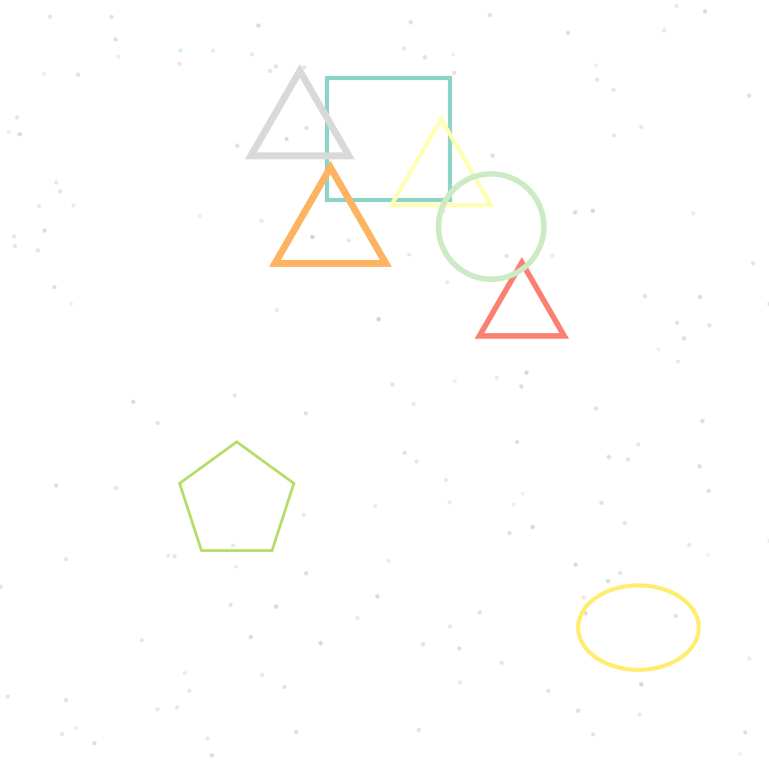[{"shape": "square", "thickness": 1.5, "radius": 0.4, "center": [0.505, 0.82]}, {"shape": "triangle", "thickness": 1.5, "radius": 0.37, "center": [0.573, 0.771]}, {"shape": "triangle", "thickness": 2, "radius": 0.32, "center": [0.678, 0.596]}, {"shape": "triangle", "thickness": 2.5, "radius": 0.42, "center": [0.429, 0.699]}, {"shape": "pentagon", "thickness": 1, "radius": 0.39, "center": [0.307, 0.348]}, {"shape": "triangle", "thickness": 2.5, "radius": 0.37, "center": [0.389, 0.834]}, {"shape": "circle", "thickness": 2, "radius": 0.34, "center": [0.638, 0.706]}, {"shape": "oval", "thickness": 1.5, "radius": 0.39, "center": [0.829, 0.185]}]